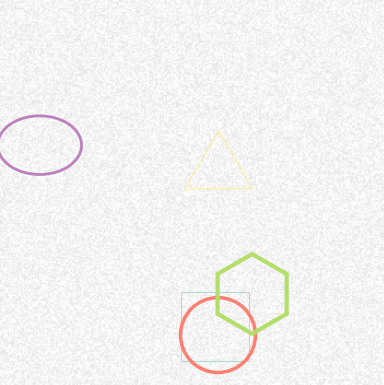[{"shape": "square", "thickness": 0.5, "radius": 0.44, "center": [0.559, 0.152]}, {"shape": "circle", "thickness": 2.5, "radius": 0.49, "center": [0.566, 0.13]}, {"shape": "hexagon", "thickness": 3, "radius": 0.52, "center": [0.655, 0.237]}, {"shape": "oval", "thickness": 2, "radius": 0.54, "center": [0.103, 0.623]}, {"shape": "triangle", "thickness": 0.5, "radius": 0.51, "center": [0.568, 0.56]}]